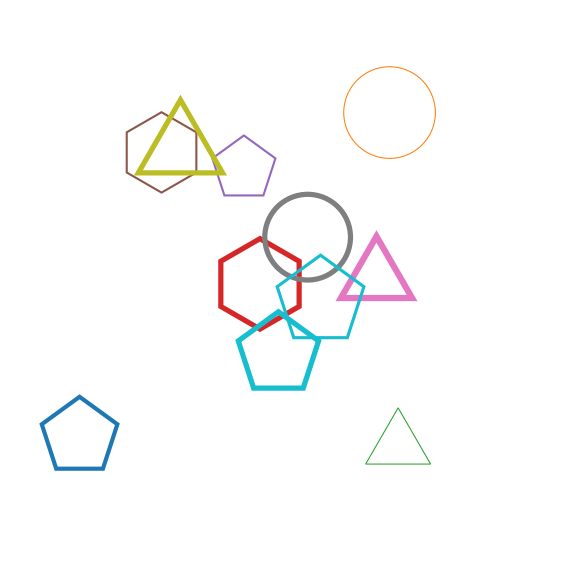[{"shape": "pentagon", "thickness": 2, "radius": 0.34, "center": [0.138, 0.243]}, {"shape": "circle", "thickness": 0.5, "radius": 0.4, "center": [0.675, 0.804]}, {"shape": "triangle", "thickness": 0.5, "radius": 0.32, "center": [0.689, 0.228]}, {"shape": "hexagon", "thickness": 2.5, "radius": 0.39, "center": [0.45, 0.508]}, {"shape": "pentagon", "thickness": 1, "radius": 0.29, "center": [0.422, 0.707]}, {"shape": "hexagon", "thickness": 1, "radius": 0.35, "center": [0.28, 0.735]}, {"shape": "triangle", "thickness": 3, "radius": 0.36, "center": [0.652, 0.519]}, {"shape": "circle", "thickness": 2.5, "radius": 0.37, "center": [0.533, 0.588]}, {"shape": "triangle", "thickness": 2.5, "radius": 0.42, "center": [0.312, 0.742]}, {"shape": "pentagon", "thickness": 1.5, "radius": 0.39, "center": [0.555, 0.478]}, {"shape": "pentagon", "thickness": 2.5, "radius": 0.37, "center": [0.482, 0.386]}]